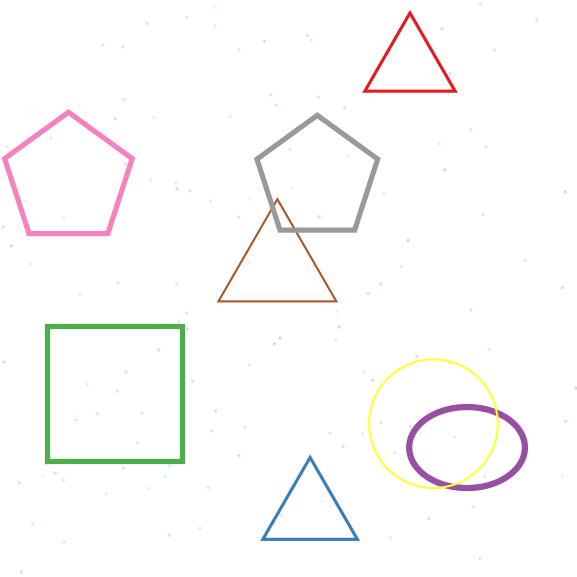[{"shape": "triangle", "thickness": 1.5, "radius": 0.45, "center": [0.71, 0.886]}, {"shape": "triangle", "thickness": 1.5, "radius": 0.47, "center": [0.537, 0.112]}, {"shape": "square", "thickness": 2.5, "radius": 0.58, "center": [0.198, 0.317]}, {"shape": "oval", "thickness": 3, "radius": 0.5, "center": [0.809, 0.224]}, {"shape": "circle", "thickness": 1, "radius": 0.56, "center": [0.751, 0.266]}, {"shape": "triangle", "thickness": 1, "radius": 0.59, "center": [0.48, 0.536]}, {"shape": "pentagon", "thickness": 2.5, "radius": 0.58, "center": [0.118, 0.689]}, {"shape": "pentagon", "thickness": 2.5, "radius": 0.55, "center": [0.549, 0.69]}]